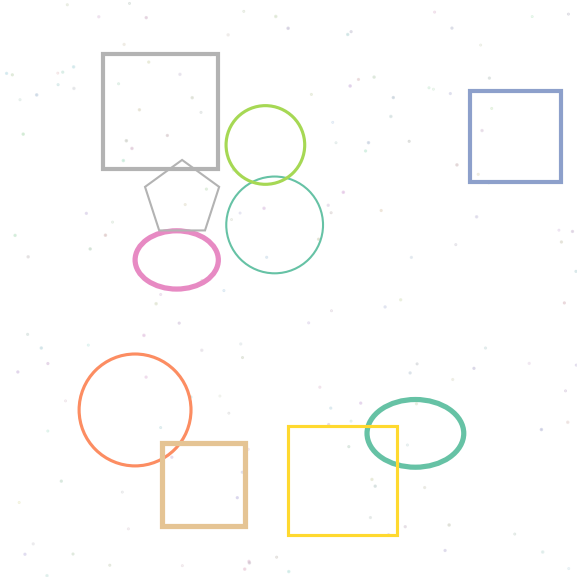[{"shape": "circle", "thickness": 1, "radius": 0.42, "center": [0.476, 0.61]}, {"shape": "oval", "thickness": 2.5, "radius": 0.42, "center": [0.719, 0.249]}, {"shape": "circle", "thickness": 1.5, "radius": 0.48, "center": [0.234, 0.289]}, {"shape": "square", "thickness": 2, "radius": 0.39, "center": [0.892, 0.763]}, {"shape": "oval", "thickness": 2.5, "radius": 0.36, "center": [0.306, 0.549]}, {"shape": "circle", "thickness": 1.5, "radius": 0.34, "center": [0.46, 0.748]}, {"shape": "square", "thickness": 1.5, "radius": 0.47, "center": [0.593, 0.167]}, {"shape": "square", "thickness": 2.5, "radius": 0.36, "center": [0.353, 0.159]}, {"shape": "pentagon", "thickness": 1, "radius": 0.34, "center": [0.315, 0.655]}, {"shape": "square", "thickness": 2, "radius": 0.5, "center": [0.279, 0.806]}]